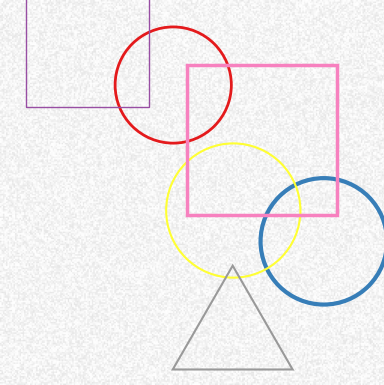[{"shape": "circle", "thickness": 2, "radius": 0.75, "center": [0.45, 0.779]}, {"shape": "circle", "thickness": 3, "radius": 0.82, "center": [0.841, 0.373]}, {"shape": "square", "thickness": 1, "radius": 0.8, "center": [0.227, 0.882]}, {"shape": "circle", "thickness": 1.5, "radius": 0.87, "center": [0.606, 0.453]}, {"shape": "square", "thickness": 2.5, "radius": 0.97, "center": [0.681, 0.637]}, {"shape": "triangle", "thickness": 1.5, "radius": 0.9, "center": [0.604, 0.13]}]